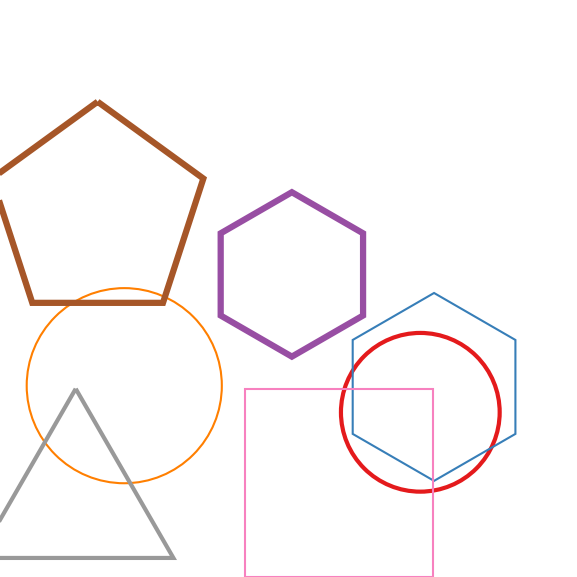[{"shape": "circle", "thickness": 2, "radius": 0.69, "center": [0.728, 0.285]}, {"shape": "hexagon", "thickness": 1, "radius": 0.81, "center": [0.752, 0.329]}, {"shape": "hexagon", "thickness": 3, "radius": 0.71, "center": [0.505, 0.524]}, {"shape": "circle", "thickness": 1, "radius": 0.84, "center": [0.215, 0.331]}, {"shape": "pentagon", "thickness": 3, "radius": 0.96, "center": [0.169, 0.63]}, {"shape": "square", "thickness": 1, "radius": 0.81, "center": [0.587, 0.163]}, {"shape": "triangle", "thickness": 2, "radius": 0.98, "center": [0.131, 0.131]}]